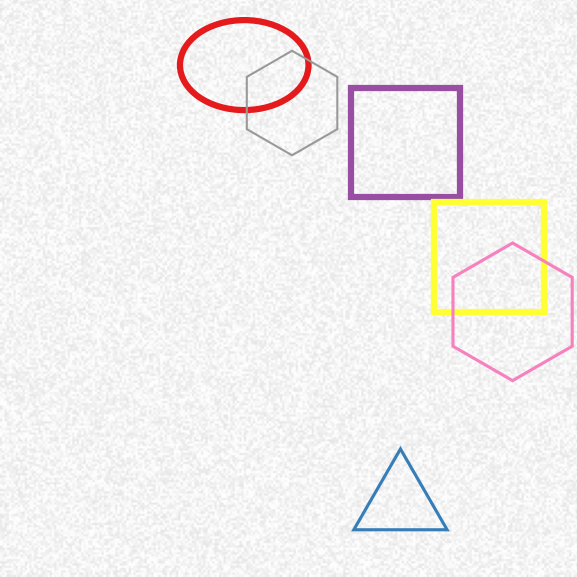[{"shape": "oval", "thickness": 3, "radius": 0.56, "center": [0.423, 0.886]}, {"shape": "triangle", "thickness": 1.5, "radius": 0.47, "center": [0.693, 0.128]}, {"shape": "square", "thickness": 3, "radius": 0.47, "center": [0.702, 0.752]}, {"shape": "square", "thickness": 3, "radius": 0.48, "center": [0.846, 0.554]}, {"shape": "hexagon", "thickness": 1.5, "radius": 0.6, "center": [0.888, 0.459]}, {"shape": "hexagon", "thickness": 1, "radius": 0.45, "center": [0.506, 0.821]}]